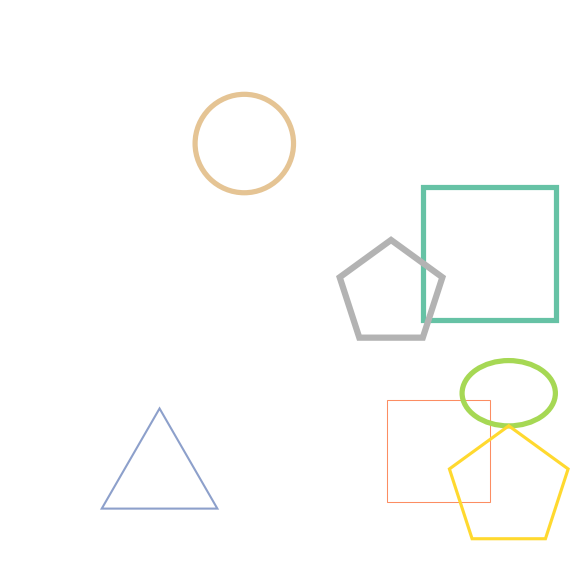[{"shape": "square", "thickness": 2.5, "radius": 0.57, "center": [0.848, 0.56]}, {"shape": "square", "thickness": 0.5, "radius": 0.44, "center": [0.759, 0.218]}, {"shape": "triangle", "thickness": 1, "radius": 0.58, "center": [0.276, 0.176]}, {"shape": "oval", "thickness": 2.5, "radius": 0.4, "center": [0.881, 0.318]}, {"shape": "pentagon", "thickness": 1.5, "radius": 0.54, "center": [0.881, 0.154]}, {"shape": "circle", "thickness": 2.5, "radius": 0.43, "center": [0.423, 0.751]}, {"shape": "pentagon", "thickness": 3, "radius": 0.47, "center": [0.677, 0.49]}]